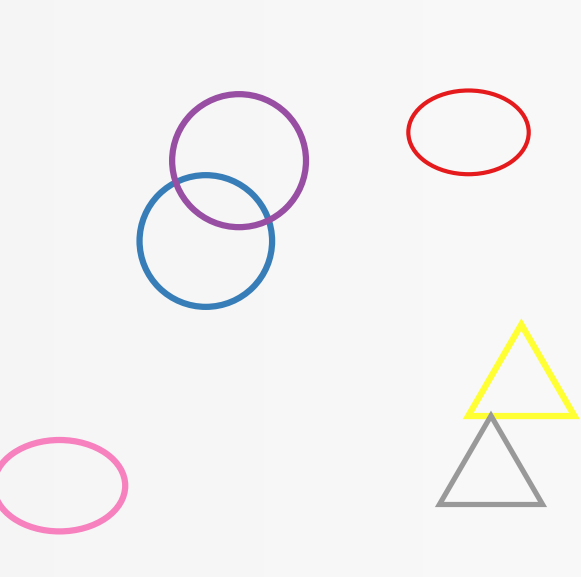[{"shape": "oval", "thickness": 2, "radius": 0.52, "center": [0.806, 0.77]}, {"shape": "circle", "thickness": 3, "radius": 0.57, "center": [0.354, 0.582]}, {"shape": "circle", "thickness": 3, "radius": 0.58, "center": [0.411, 0.721]}, {"shape": "triangle", "thickness": 3, "radius": 0.53, "center": [0.897, 0.332]}, {"shape": "oval", "thickness": 3, "radius": 0.57, "center": [0.102, 0.158]}, {"shape": "triangle", "thickness": 2.5, "radius": 0.51, "center": [0.845, 0.177]}]